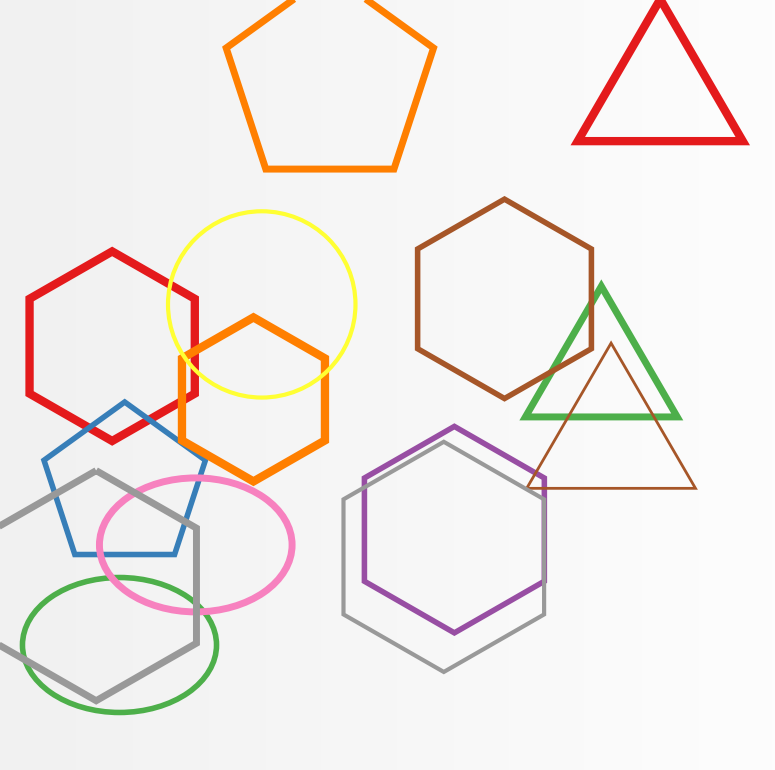[{"shape": "hexagon", "thickness": 3, "radius": 0.62, "center": [0.145, 0.55]}, {"shape": "triangle", "thickness": 3, "radius": 0.61, "center": [0.852, 0.878]}, {"shape": "pentagon", "thickness": 2, "radius": 0.55, "center": [0.161, 0.368]}, {"shape": "oval", "thickness": 2, "radius": 0.63, "center": [0.154, 0.162]}, {"shape": "triangle", "thickness": 2.5, "radius": 0.57, "center": [0.776, 0.515]}, {"shape": "hexagon", "thickness": 2, "radius": 0.67, "center": [0.586, 0.312]}, {"shape": "hexagon", "thickness": 3, "radius": 0.53, "center": [0.327, 0.481]}, {"shape": "pentagon", "thickness": 2.5, "radius": 0.7, "center": [0.426, 0.894]}, {"shape": "circle", "thickness": 1.5, "radius": 0.6, "center": [0.338, 0.605]}, {"shape": "hexagon", "thickness": 2, "radius": 0.65, "center": [0.651, 0.612]}, {"shape": "triangle", "thickness": 1, "radius": 0.63, "center": [0.788, 0.429]}, {"shape": "oval", "thickness": 2.5, "radius": 0.62, "center": [0.253, 0.292]}, {"shape": "hexagon", "thickness": 1.5, "radius": 0.75, "center": [0.573, 0.277]}, {"shape": "hexagon", "thickness": 2.5, "radius": 0.75, "center": [0.124, 0.239]}]